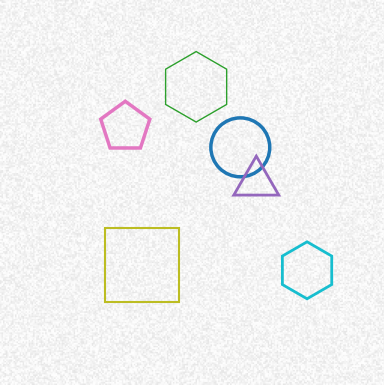[{"shape": "circle", "thickness": 2.5, "radius": 0.38, "center": [0.624, 0.617]}, {"shape": "hexagon", "thickness": 1, "radius": 0.46, "center": [0.509, 0.775]}, {"shape": "triangle", "thickness": 2, "radius": 0.34, "center": [0.666, 0.527]}, {"shape": "pentagon", "thickness": 2.5, "radius": 0.34, "center": [0.325, 0.67]}, {"shape": "square", "thickness": 1.5, "radius": 0.48, "center": [0.369, 0.312]}, {"shape": "hexagon", "thickness": 2, "radius": 0.37, "center": [0.798, 0.298]}]